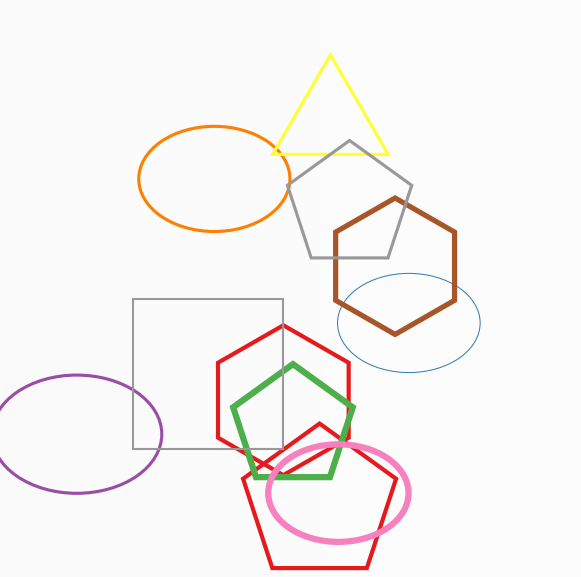[{"shape": "hexagon", "thickness": 2, "radius": 0.65, "center": [0.487, 0.306]}, {"shape": "pentagon", "thickness": 2, "radius": 0.69, "center": [0.55, 0.127]}, {"shape": "oval", "thickness": 0.5, "radius": 0.61, "center": [0.703, 0.44]}, {"shape": "pentagon", "thickness": 3, "radius": 0.54, "center": [0.504, 0.26]}, {"shape": "oval", "thickness": 1.5, "radius": 0.73, "center": [0.132, 0.247]}, {"shape": "oval", "thickness": 1.5, "radius": 0.65, "center": [0.369, 0.689]}, {"shape": "triangle", "thickness": 1.5, "radius": 0.57, "center": [0.568, 0.789]}, {"shape": "hexagon", "thickness": 2.5, "radius": 0.59, "center": [0.68, 0.538]}, {"shape": "oval", "thickness": 3, "radius": 0.6, "center": [0.582, 0.145]}, {"shape": "square", "thickness": 1, "radius": 0.65, "center": [0.358, 0.352]}, {"shape": "pentagon", "thickness": 1.5, "radius": 0.56, "center": [0.601, 0.643]}]